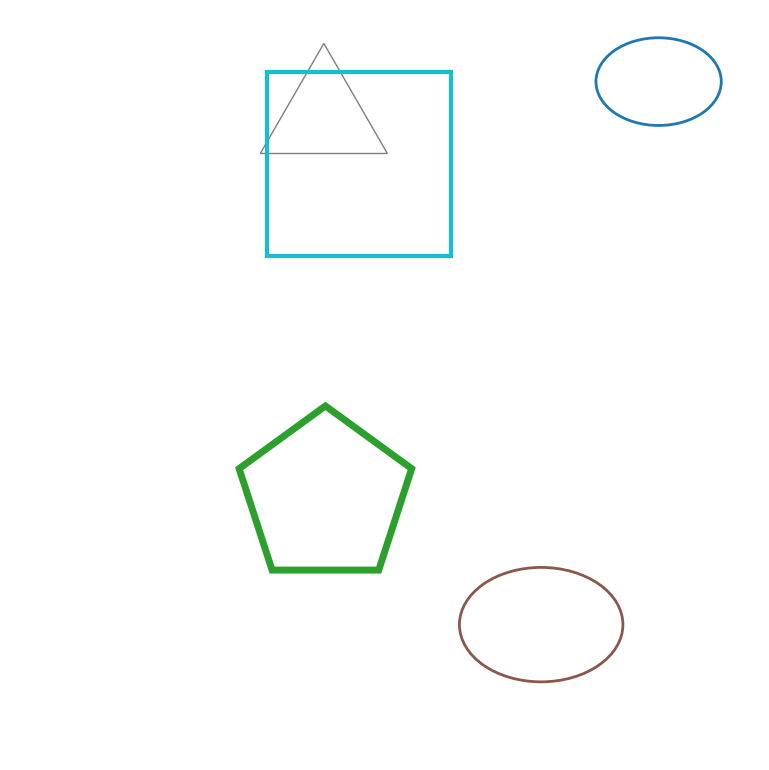[{"shape": "oval", "thickness": 1, "radius": 0.41, "center": [0.855, 0.894]}, {"shape": "pentagon", "thickness": 2.5, "radius": 0.59, "center": [0.423, 0.355]}, {"shape": "oval", "thickness": 1, "radius": 0.53, "center": [0.703, 0.189]}, {"shape": "triangle", "thickness": 0.5, "radius": 0.48, "center": [0.421, 0.848]}, {"shape": "square", "thickness": 1.5, "radius": 0.6, "center": [0.466, 0.787]}]